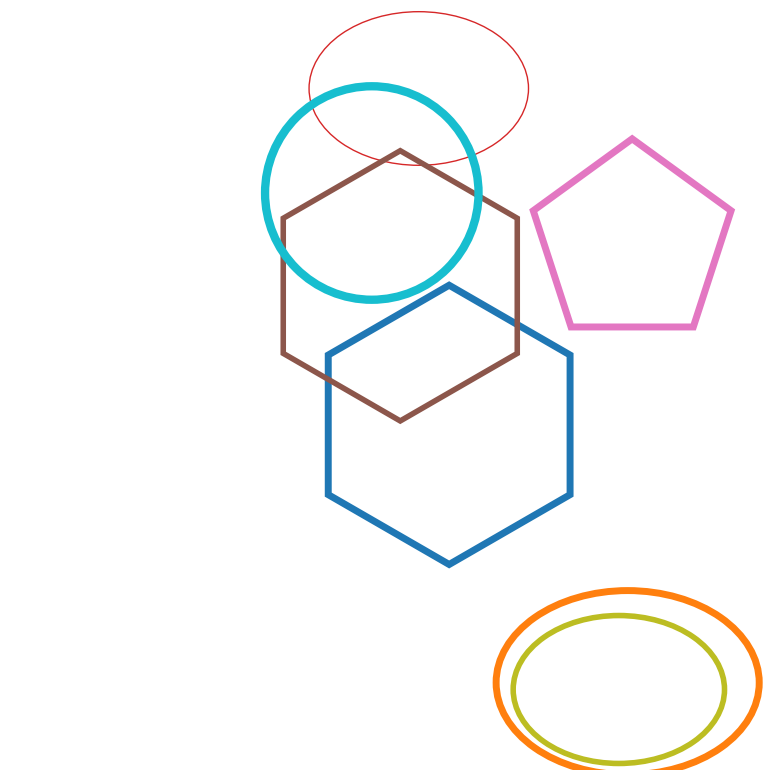[{"shape": "hexagon", "thickness": 2.5, "radius": 0.91, "center": [0.583, 0.448]}, {"shape": "oval", "thickness": 2.5, "radius": 0.85, "center": [0.815, 0.113]}, {"shape": "oval", "thickness": 0.5, "radius": 0.71, "center": [0.544, 0.885]}, {"shape": "hexagon", "thickness": 2, "radius": 0.88, "center": [0.52, 0.629]}, {"shape": "pentagon", "thickness": 2.5, "radius": 0.68, "center": [0.821, 0.685]}, {"shape": "oval", "thickness": 2, "radius": 0.69, "center": [0.804, 0.105]}, {"shape": "circle", "thickness": 3, "radius": 0.69, "center": [0.483, 0.749]}]